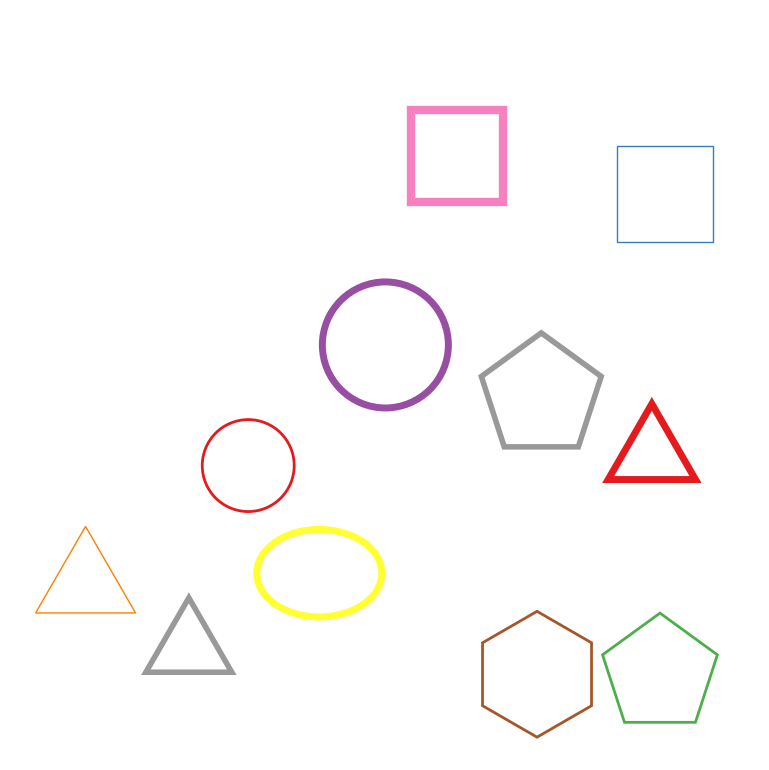[{"shape": "circle", "thickness": 1, "radius": 0.3, "center": [0.322, 0.395]}, {"shape": "triangle", "thickness": 2.5, "radius": 0.33, "center": [0.847, 0.41]}, {"shape": "square", "thickness": 0.5, "radius": 0.31, "center": [0.864, 0.748]}, {"shape": "pentagon", "thickness": 1, "radius": 0.39, "center": [0.857, 0.125]}, {"shape": "circle", "thickness": 2.5, "radius": 0.41, "center": [0.5, 0.552]}, {"shape": "triangle", "thickness": 0.5, "radius": 0.37, "center": [0.111, 0.241]}, {"shape": "oval", "thickness": 2.5, "radius": 0.41, "center": [0.415, 0.256]}, {"shape": "hexagon", "thickness": 1, "radius": 0.41, "center": [0.697, 0.124]}, {"shape": "square", "thickness": 3, "radius": 0.3, "center": [0.593, 0.797]}, {"shape": "triangle", "thickness": 2, "radius": 0.32, "center": [0.245, 0.159]}, {"shape": "pentagon", "thickness": 2, "radius": 0.41, "center": [0.703, 0.486]}]